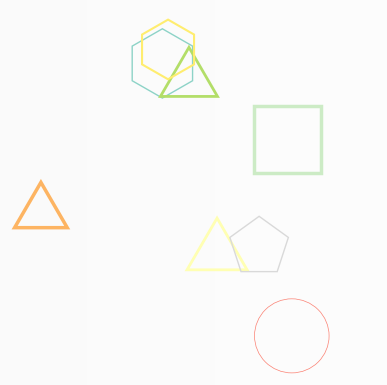[{"shape": "hexagon", "thickness": 1, "radius": 0.45, "center": [0.419, 0.835]}, {"shape": "triangle", "thickness": 2, "radius": 0.45, "center": [0.56, 0.344]}, {"shape": "circle", "thickness": 0.5, "radius": 0.48, "center": [0.753, 0.128]}, {"shape": "triangle", "thickness": 2.5, "radius": 0.39, "center": [0.106, 0.448]}, {"shape": "triangle", "thickness": 2, "radius": 0.42, "center": [0.488, 0.792]}, {"shape": "pentagon", "thickness": 1, "radius": 0.4, "center": [0.669, 0.359]}, {"shape": "square", "thickness": 2.5, "radius": 0.43, "center": [0.742, 0.638]}, {"shape": "hexagon", "thickness": 1.5, "radius": 0.39, "center": [0.434, 0.872]}]